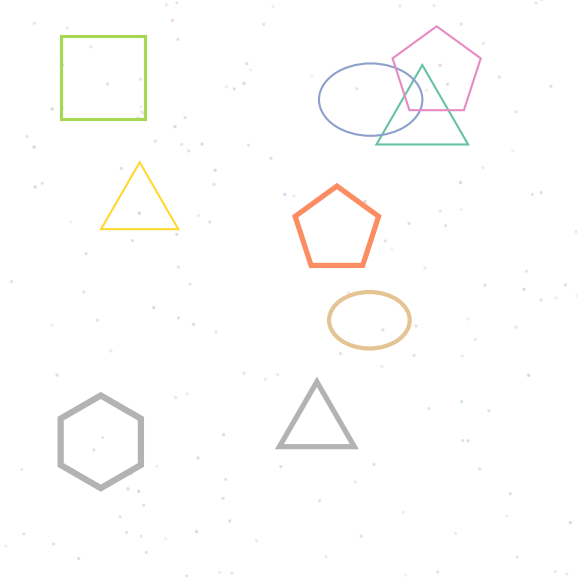[{"shape": "triangle", "thickness": 1, "radius": 0.46, "center": [0.731, 0.795]}, {"shape": "pentagon", "thickness": 2.5, "radius": 0.38, "center": [0.583, 0.601]}, {"shape": "oval", "thickness": 1, "radius": 0.45, "center": [0.642, 0.827]}, {"shape": "pentagon", "thickness": 1, "radius": 0.4, "center": [0.756, 0.873]}, {"shape": "square", "thickness": 1.5, "radius": 0.36, "center": [0.178, 0.865]}, {"shape": "triangle", "thickness": 1, "radius": 0.39, "center": [0.242, 0.641]}, {"shape": "oval", "thickness": 2, "radius": 0.35, "center": [0.64, 0.445]}, {"shape": "hexagon", "thickness": 3, "radius": 0.4, "center": [0.174, 0.234]}, {"shape": "triangle", "thickness": 2.5, "radius": 0.37, "center": [0.549, 0.263]}]